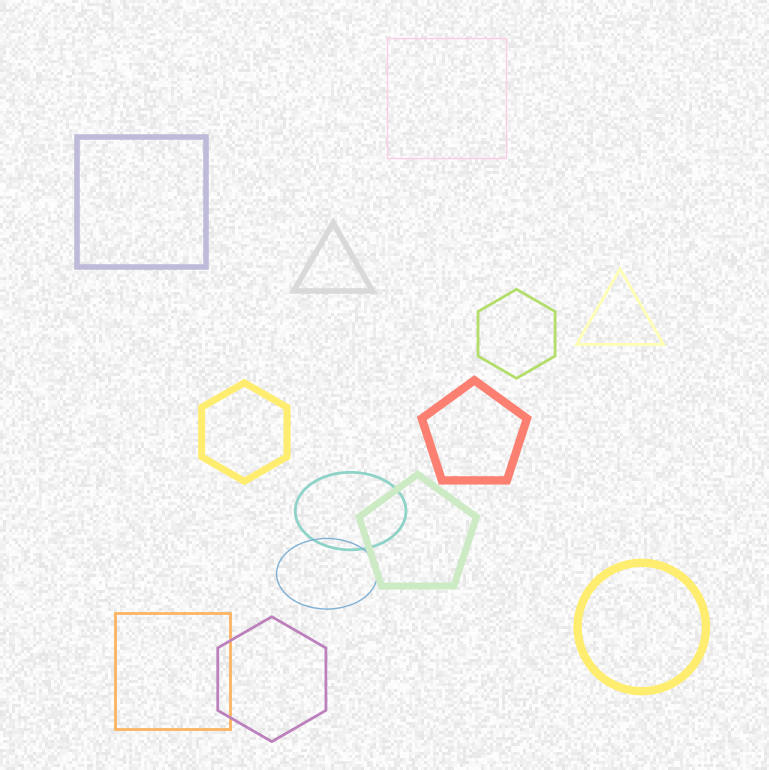[{"shape": "oval", "thickness": 1, "radius": 0.36, "center": [0.455, 0.336]}, {"shape": "triangle", "thickness": 1, "radius": 0.33, "center": [0.805, 0.585]}, {"shape": "square", "thickness": 2, "radius": 0.42, "center": [0.184, 0.738]}, {"shape": "pentagon", "thickness": 3, "radius": 0.36, "center": [0.616, 0.434]}, {"shape": "oval", "thickness": 0.5, "radius": 0.33, "center": [0.425, 0.255]}, {"shape": "square", "thickness": 1, "radius": 0.37, "center": [0.225, 0.128]}, {"shape": "hexagon", "thickness": 1, "radius": 0.29, "center": [0.671, 0.567]}, {"shape": "square", "thickness": 0.5, "radius": 0.39, "center": [0.58, 0.873]}, {"shape": "triangle", "thickness": 2, "radius": 0.3, "center": [0.433, 0.652]}, {"shape": "hexagon", "thickness": 1, "radius": 0.41, "center": [0.353, 0.118]}, {"shape": "pentagon", "thickness": 2.5, "radius": 0.4, "center": [0.542, 0.304]}, {"shape": "circle", "thickness": 3, "radius": 0.42, "center": [0.834, 0.186]}, {"shape": "hexagon", "thickness": 2.5, "radius": 0.32, "center": [0.317, 0.439]}]